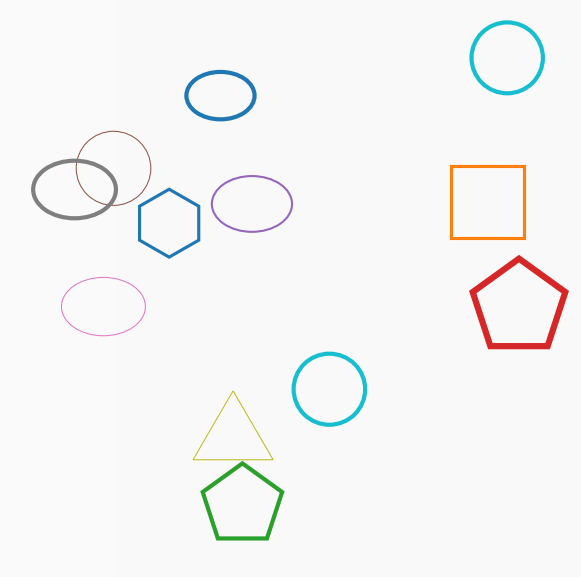[{"shape": "hexagon", "thickness": 1.5, "radius": 0.29, "center": [0.291, 0.613]}, {"shape": "oval", "thickness": 2, "radius": 0.29, "center": [0.379, 0.834]}, {"shape": "square", "thickness": 1.5, "radius": 0.31, "center": [0.838, 0.649]}, {"shape": "pentagon", "thickness": 2, "radius": 0.36, "center": [0.417, 0.125]}, {"shape": "pentagon", "thickness": 3, "radius": 0.42, "center": [0.893, 0.467]}, {"shape": "oval", "thickness": 1, "radius": 0.34, "center": [0.433, 0.646]}, {"shape": "circle", "thickness": 0.5, "radius": 0.32, "center": [0.195, 0.708]}, {"shape": "oval", "thickness": 0.5, "radius": 0.36, "center": [0.178, 0.468]}, {"shape": "oval", "thickness": 2, "radius": 0.36, "center": [0.128, 0.671]}, {"shape": "triangle", "thickness": 0.5, "radius": 0.4, "center": [0.401, 0.243]}, {"shape": "circle", "thickness": 2, "radius": 0.31, "center": [0.873, 0.899]}, {"shape": "circle", "thickness": 2, "radius": 0.31, "center": [0.567, 0.325]}]